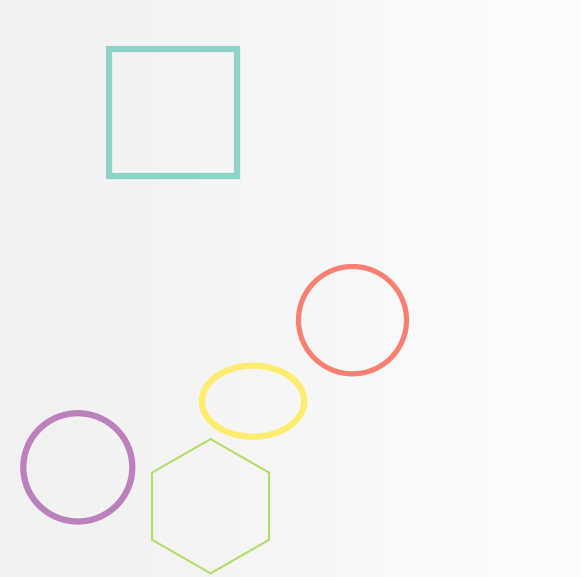[{"shape": "square", "thickness": 3, "radius": 0.55, "center": [0.297, 0.804]}, {"shape": "circle", "thickness": 2.5, "radius": 0.46, "center": [0.606, 0.445]}, {"shape": "hexagon", "thickness": 1, "radius": 0.58, "center": [0.362, 0.123]}, {"shape": "circle", "thickness": 3, "radius": 0.47, "center": [0.134, 0.19]}, {"shape": "oval", "thickness": 3, "radius": 0.44, "center": [0.435, 0.304]}]